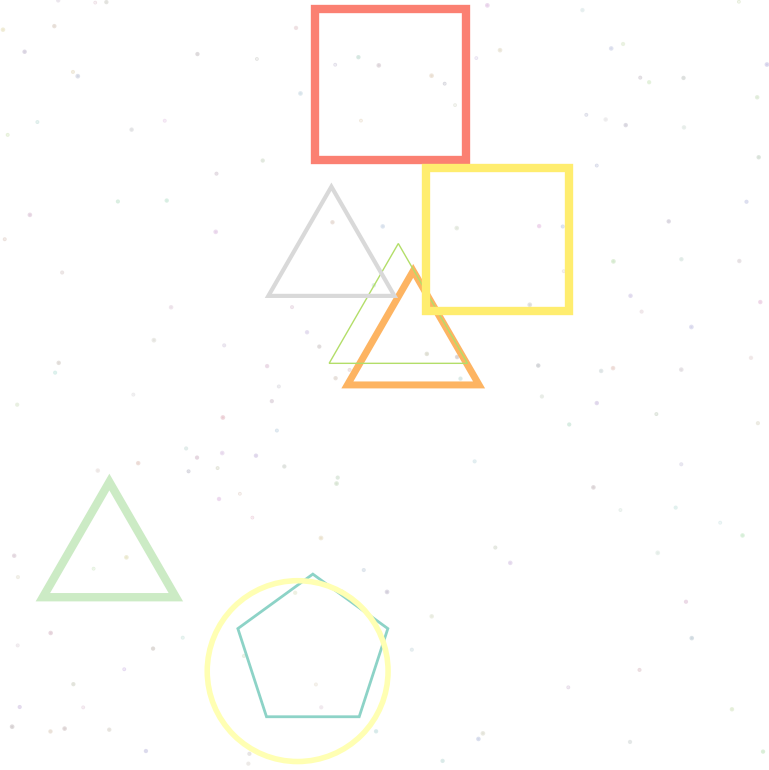[{"shape": "pentagon", "thickness": 1, "radius": 0.51, "center": [0.406, 0.152]}, {"shape": "circle", "thickness": 2, "radius": 0.59, "center": [0.387, 0.128]}, {"shape": "square", "thickness": 3, "radius": 0.49, "center": [0.507, 0.89]}, {"shape": "triangle", "thickness": 2.5, "radius": 0.49, "center": [0.537, 0.549]}, {"shape": "triangle", "thickness": 0.5, "radius": 0.52, "center": [0.517, 0.58]}, {"shape": "triangle", "thickness": 1.5, "radius": 0.47, "center": [0.43, 0.663]}, {"shape": "triangle", "thickness": 3, "radius": 0.5, "center": [0.142, 0.274]}, {"shape": "square", "thickness": 3, "radius": 0.47, "center": [0.646, 0.689]}]